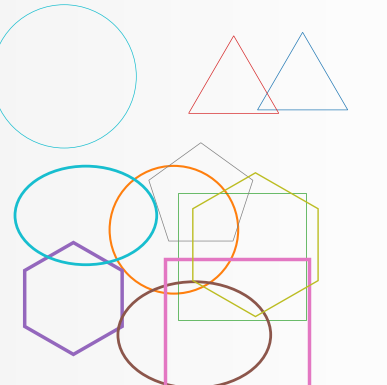[{"shape": "triangle", "thickness": 0.5, "radius": 0.67, "center": [0.781, 0.782]}, {"shape": "circle", "thickness": 1.5, "radius": 0.83, "center": [0.449, 0.403]}, {"shape": "square", "thickness": 0.5, "radius": 0.82, "center": [0.624, 0.334]}, {"shape": "triangle", "thickness": 0.5, "radius": 0.67, "center": [0.603, 0.773]}, {"shape": "hexagon", "thickness": 2.5, "radius": 0.73, "center": [0.189, 0.225]}, {"shape": "oval", "thickness": 2, "radius": 0.99, "center": [0.501, 0.13]}, {"shape": "square", "thickness": 2.5, "radius": 0.93, "center": [0.611, 0.142]}, {"shape": "pentagon", "thickness": 0.5, "radius": 0.71, "center": [0.518, 0.488]}, {"shape": "hexagon", "thickness": 1, "radius": 0.93, "center": [0.659, 0.364]}, {"shape": "oval", "thickness": 2, "radius": 0.91, "center": [0.222, 0.44]}, {"shape": "circle", "thickness": 0.5, "radius": 0.93, "center": [0.166, 0.802]}]